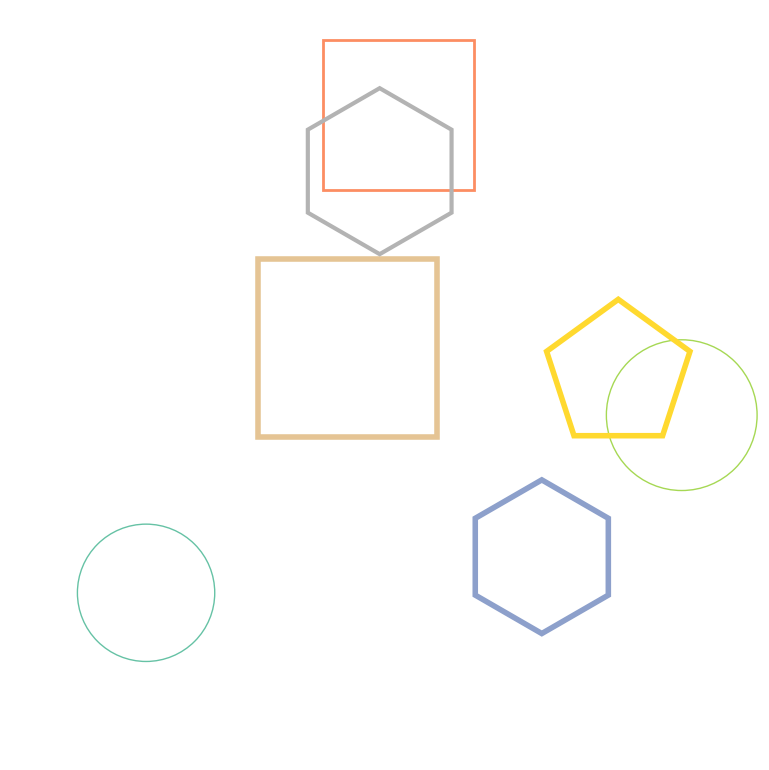[{"shape": "circle", "thickness": 0.5, "radius": 0.45, "center": [0.19, 0.23]}, {"shape": "square", "thickness": 1, "radius": 0.49, "center": [0.517, 0.851]}, {"shape": "hexagon", "thickness": 2, "radius": 0.5, "center": [0.704, 0.277]}, {"shape": "circle", "thickness": 0.5, "radius": 0.49, "center": [0.885, 0.461]}, {"shape": "pentagon", "thickness": 2, "radius": 0.49, "center": [0.803, 0.513]}, {"shape": "square", "thickness": 2, "radius": 0.58, "center": [0.451, 0.548]}, {"shape": "hexagon", "thickness": 1.5, "radius": 0.54, "center": [0.493, 0.778]}]